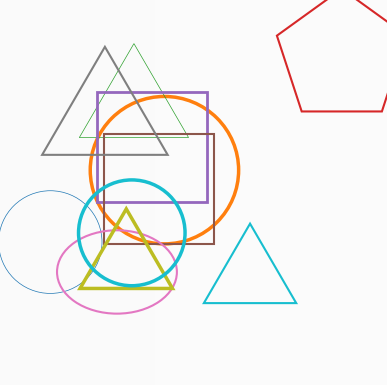[{"shape": "circle", "thickness": 0.5, "radius": 0.67, "center": [0.13, 0.371]}, {"shape": "circle", "thickness": 2.5, "radius": 0.96, "center": [0.424, 0.558]}, {"shape": "triangle", "thickness": 0.5, "radius": 0.81, "center": [0.346, 0.724]}, {"shape": "pentagon", "thickness": 1.5, "radius": 0.88, "center": [0.882, 0.853]}, {"shape": "square", "thickness": 2, "radius": 0.71, "center": [0.391, 0.618]}, {"shape": "square", "thickness": 1.5, "radius": 0.71, "center": [0.41, 0.509]}, {"shape": "oval", "thickness": 1.5, "radius": 0.77, "center": [0.302, 0.294]}, {"shape": "triangle", "thickness": 1.5, "radius": 0.94, "center": [0.271, 0.691]}, {"shape": "triangle", "thickness": 2.5, "radius": 0.69, "center": [0.326, 0.32]}, {"shape": "triangle", "thickness": 1.5, "radius": 0.69, "center": [0.645, 0.281]}, {"shape": "circle", "thickness": 2.5, "radius": 0.69, "center": [0.34, 0.395]}]